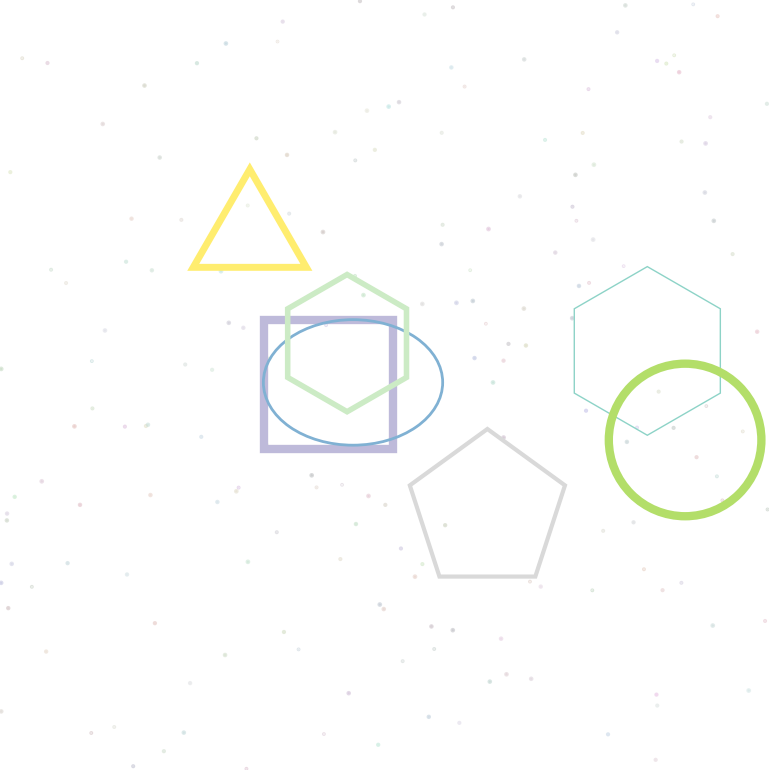[{"shape": "hexagon", "thickness": 0.5, "radius": 0.55, "center": [0.841, 0.544]}, {"shape": "square", "thickness": 3, "radius": 0.42, "center": [0.426, 0.501]}, {"shape": "oval", "thickness": 1, "radius": 0.58, "center": [0.458, 0.503]}, {"shape": "circle", "thickness": 3, "radius": 0.5, "center": [0.89, 0.429]}, {"shape": "pentagon", "thickness": 1.5, "radius": 0.53, "center": [0.633, 0.337]}, {"shape": "hexagon", "thickness": 2, "radius": 0.45, "center": [0.451, 0.554]}, {"shape": "triangle", "thickness": 2.5, "radius": 0.42, "center": [0.324, 0.695]}]